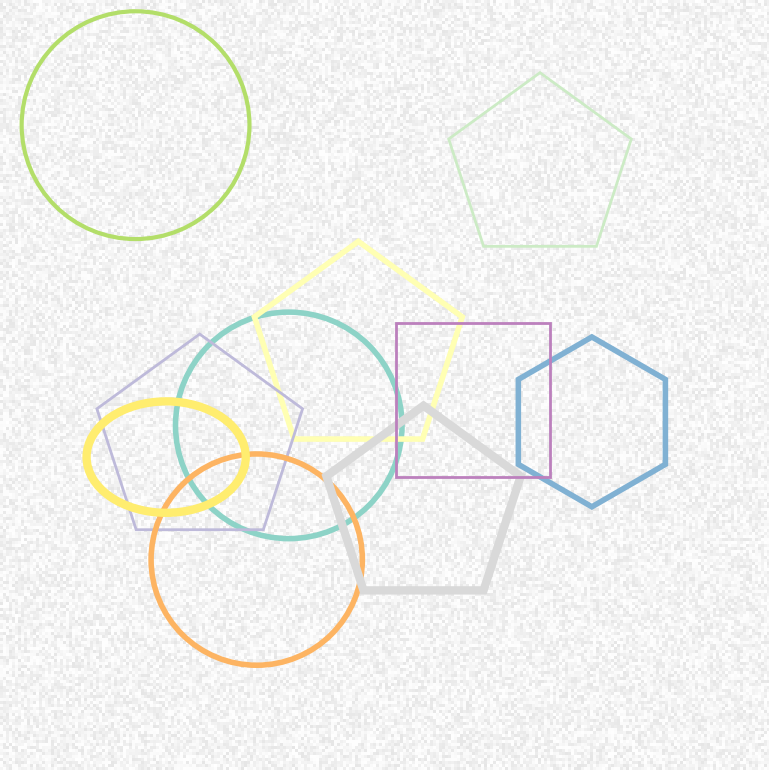[{"shape": "circle", "thickness": 2, "radius": 0.74, "center": [0.375, 0.448]}, {"shape": "pentagon", "thickness": 2, "radius": 0.71, "center": [0.465, 0.545]}, {"shape": "pentagon", "thickness": 1, "radius": 0.7, "center": [0.259, 0.426]}, {"shape": "hexagon", "thickness": 2, "radius": 0.55, "center": [0.769, 0.452]}, {"shape": "circle", "thickness": 2, "radius": 0.69, "center": [0.333, 0.273]}, {"shape": "circle", "thickness": 1.5, "radius": 0.74, "center": [0.176, 0.837]}, {"shape": "pentagon", "thickness": 3, "radius": 0.66, "center": [0.55, 0.341]}, {"shape": "square", "thickness": 1, "radius": 0.5, "center": [0.614, 0.481]}, {"shape": "pentagon", "thickness": 1, "radius": 0.62, "center": [0.701, 0.781]}, {"shape": "oval", "thickness": 3, "radius": 0.52, "center": [0.216, 0.406]}]